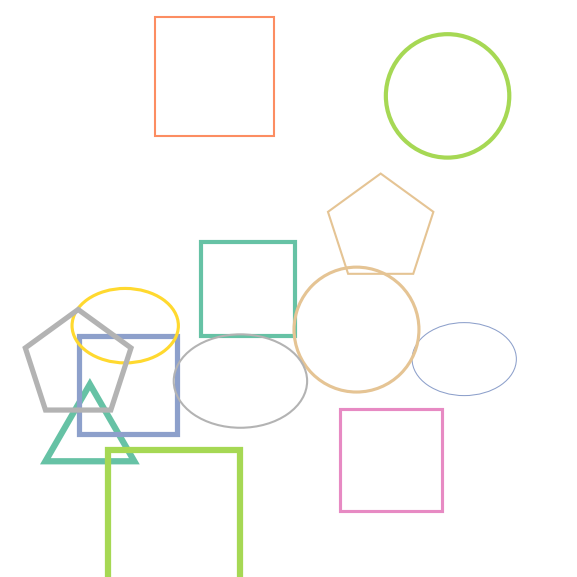[{"shape": "square", "thickness": 2, "radius": 0.41, "center": [0.43, 0.499]}, {"shape": "triangle", "thickness": 3, "radius": 0.44, "center": [0.156, 0.245]}, {"shape": "square", "thickness": 1, "radius": 0.52, "center": [0.372, 0.866]}, {"shape": "square", "thickness": 2.5, "radius": 0.42, "center": [0.222, 0.333]}, {"shape": "oval", "thickness": 0.5, "radius": 0.45, "center": [0.804, 0.377]}, {"shape": "square", "thickness": 1.5, "radius": 0.44, "center": [0.677, 0.203]}, {"shape": "circle", "thickness": 2, "radius": 0.53, "center": [0.775, 0.833]}, {"shape": "square", "thickness": 3, "radius": 0.57, "center": [0.302, 0.105]}, {"shape": "oval", "thickness": 1.5, "radius": 0.46, "center": [0.217, 0.435]}, {"shape": "pentagon", "thickness": 1, "radius": 0.48, "center": [0.659, 0.603]}, {"shape": "circle", "thickness": 1.5, "radius": 0.54, "center": [0.617, 0.428]}, {"shape": "oval", "thickness": 1, "radius": 0.58, "center": [0.416, 0.339]}, {"shape": "pentagon", "thickness": 2.5, "radius": 0.48, "center": [0.135, 0.367]}]